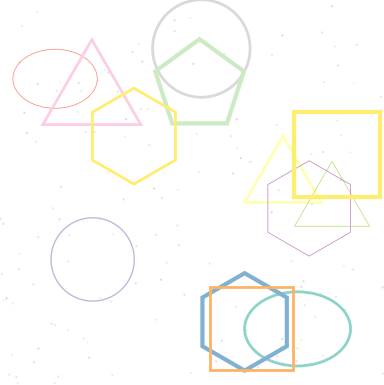[{"shape": "oval", "thickness": 2, "radius": 0.69, "center": [0.773, 0.146]}, {"shape": "triangle", "thickness": 2, "radius": 0.58, "center": [0.735, 0.532]}, {"shape": "circle", "thickness": 1, "radius": 0.54, "center": [0.241, 0.326]}, {"shape": "oval", "thickness": 0.5, "radius": 0.55, "center": [0.143, 0.795]}, {"shape": "hexagon", "thickness": 3, "radius": 0.63, "center": [0.635, 0.164]}, {"shape": "square", "thickness": 2, "radius": 0.54, "center": [0.653, 0.146]}, {"shape": "triangle", "thickness": 0.5, "radius": 0.56, "center": [0.862, 0.469]}, {"shape": "triangle", "thickness": 2, "radius": 0.73, "center": [0.239, 0.75]}, {"shape": "circle", "thickness": 2, "radius": 0.63, "center": [0.523, 0.874]}, {"shape": "hexagon", "thickness": 0.5, "radius": 0.62, "center": [0.803, 0.459]}, {"shape": "pentagon", "thickness": 3, "radius": 0.61, "center": [0.518, 0.777]}, {"shape": "hexagon", "thickness": 2, "radius": 0.62, "center": [0.348, 0.646]}, {"shape": "square", "thickness": 3, "radius": 0.55, "center": [0.875, 0.599]}]